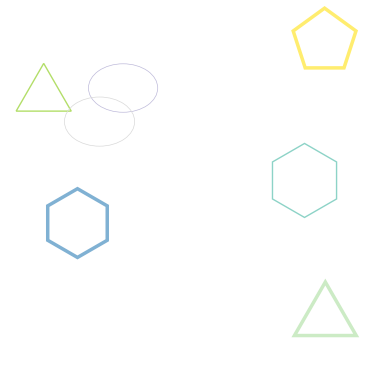[{"shape": "hexagon", "thickness": 1, "radius": 0.48, "center": [0.791, 0.531]}, {"shape": "oval", "thickness": 0.5, "radius": 0.45, "center": [0.32, 0.771]}, {"shape": "hexagon", "thickness": 2.5, "radius": 0.45, "center": [0.201, 0.421]}, {"shape": "triangle", "thickness": 1, "radius": 0.41, "center": [0.114, 0.753]}, {"shape": "oval", "thickness": 0.5, "radius": 0.46, "center": [0.259, 0.684]}, {"shape": "triangle", "thickness": 2.5, "radius": 0.46, "center": [0.845, 0.175]}, {"shape": "pentagon", "thickness": 2.5, "radius": 0.43, "center": [0.843, 0.893]}]